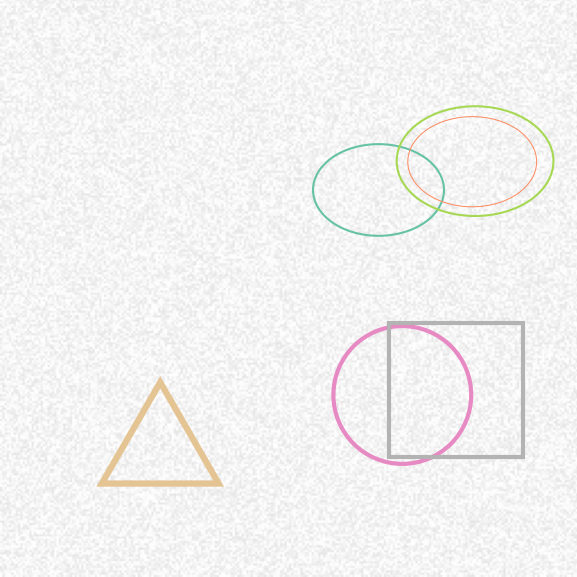[{"shape": "oval", "thickness": 1, "radius": 0.57, "center": [0.655, 0.67]}, {"shape": "oval", "thickness": 0.5, "radius": 0.56, "center": [0.818, 0.719]}, {"shape": "circle", "thickness": 2, "radius": 0.6, "center": [0.697, 0.315]}, {"shape": "oval", "thickness": 1, "radius": 0.68, "center": [0.823, 0.72]}, {"shape": "triangle", "thickness": 3, "radius": 0.58, "center": [0.277, 0.22]}, {"shape": "square", "thickness": 2, "radius": 0.58, "center": [0.789, 0.324]}]